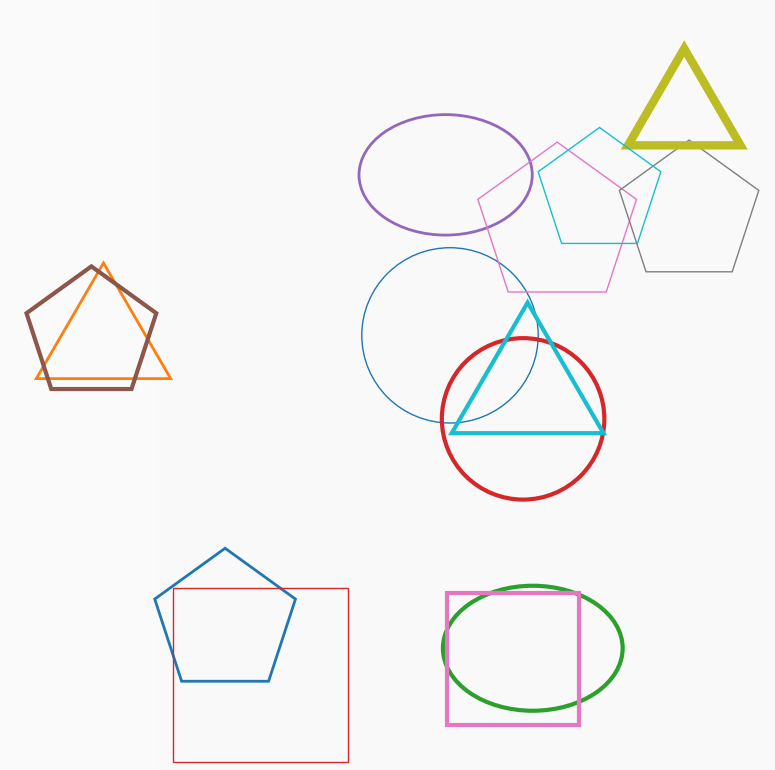[{"shape": "pentagon", "thickness": 1, "radius": 0.48, "center": [0.29, 0.192]}, {"shape": "circle", "thickness": 0.5, "radius": 0.57, "center": [0.581, 0.564]}, {"shape": "triangle", "thickness": 1, "radius": 0.5, "center": [0.134, 0.558]}, {"shape": "oval", "thickness": 1.5, "radius": 0.58, "center": [0.687, 0.158]}, {"shape": "square", "thickness": 0.5, "radius": 0.57, "center": [0.336, 0.124]}, {"shape": "circle", "thickness": 1.5, "radius": 0.52, "center": [0.675, 0.456]}, {"shape": "oval", "thickness": 1, "radius": 0.56, "center": [0.575, 0.773]}, {"shape": "pentagon", "thickness": 1.5, "radius": 0.44, "center": [0.118, 0.566]}, {"shape": "square", "thickness": 1.5, "radius": 0.43, "center": [0.662, 0.144]}, {"shape": "pentagon", "thickness": 0.5, "radius": 0.54, "center": [0.719, 0.708]}, {"shape": "pentagon", "thickness": 0.5, "radius": 0.47, "center": [0.889, 0.724]}, {"shape": "triangle", "thickness": 3, "radius": 0.42, "center": [0.883, 0.853]}, {"shape": "pentagon", "thickness": 0.5, "radius": 0.42, "center": [0.774, 0.751]}, {"shape": "triangle", "thickness": 1.5, "radius": 0.57, "center": [0.681, 0.494]}]